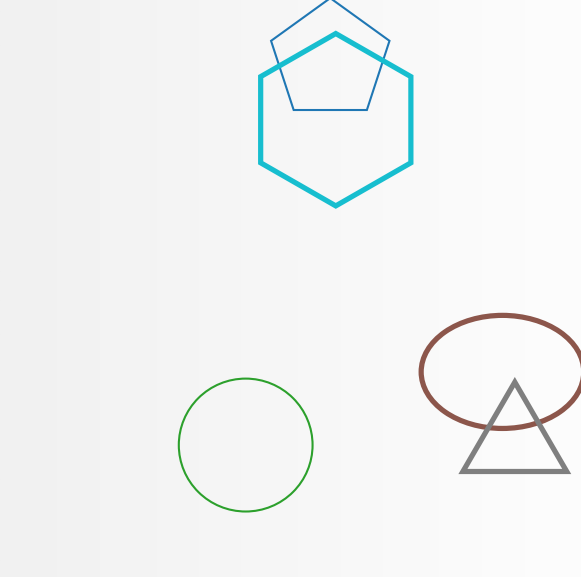[{"shape": "pentagon", "thickness": 1, "radius": 0.54, "center": [0.568, 0.895]}, {"shape": "circle", "thickness": 1, "radius": 0.58, "center": [0.423, 0.228]}, {"shape": "oval", "thickness": 2.5, "radius": 0.7, "center": [0.864, 0.355]}, {"shape": "triangle", "thickness": 2.5, "radius": 0.52, "center": [0.886, 0.234]}, {"shape": "hexagon", "thickness": 2.5, "radius": 0.75, "center": [0.578, 0.792]}]